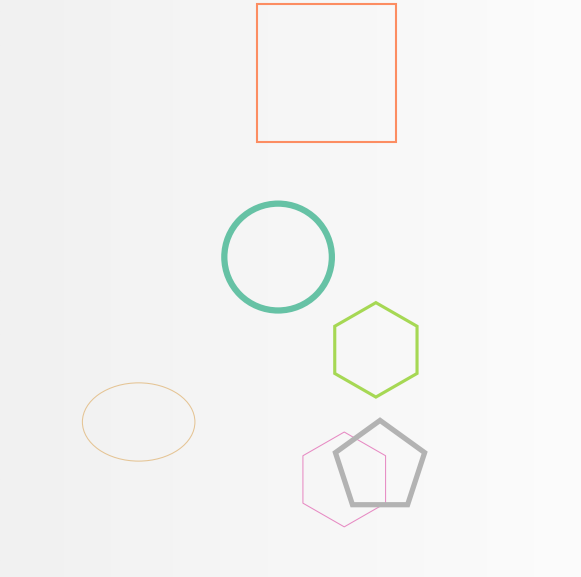[{"shape": "circle", "thickness": 3, "radius": 0.46, "center": [0.478, 0.554]}, {"shape": "square", "thickness": 1, "radius": 0.6, "center": [0.561, 0.873]}, {"shape": "hexagon", "thickness": 0.5, "radius": 0.41, "center": [0.592, 0.169]}, {"shape": "hexagon", "thickness": 1.5, "radius": 0.41, "center": [0.647, 0.393]}, {"shape": "oval", "thickness": 0.5, "radius": 0.48, "center": [0.239, 0.268]}, {"shape": "pentagon", "thickness": 2.5, "radius": 0.4, "center": [0.654, 0.19]}]